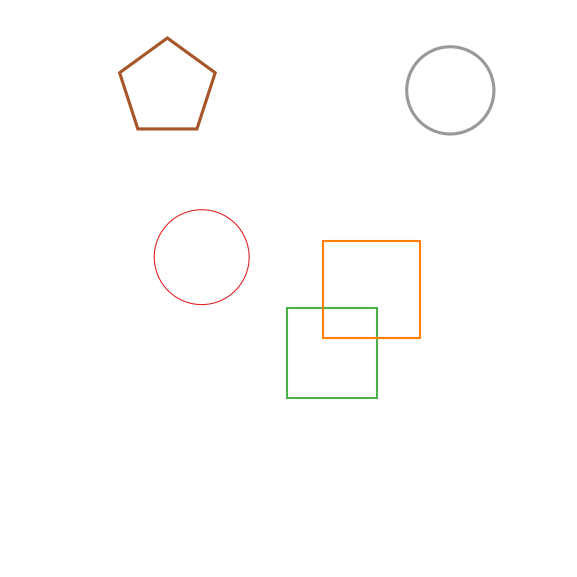[{"shape": "circle", "thickness": 0.5, "radius": 0.41, "center": [0.349, 0.554]}, {"shape": "square", "thickness": 1, "radius": 0.39, "center": [0.575, 0.388]}, {"shape": "square", "thickness": 1, "radius": 0.42, "center": [0.644, 0.498]}, {"shape": "pentagon", "thickness": 1.5, "radius": 0.44, "center": [0.29, 0.846]}, {"shape": "circle", "thickness": 1.5, "radius": 0.38, "center": [0.78, 0.843]}]